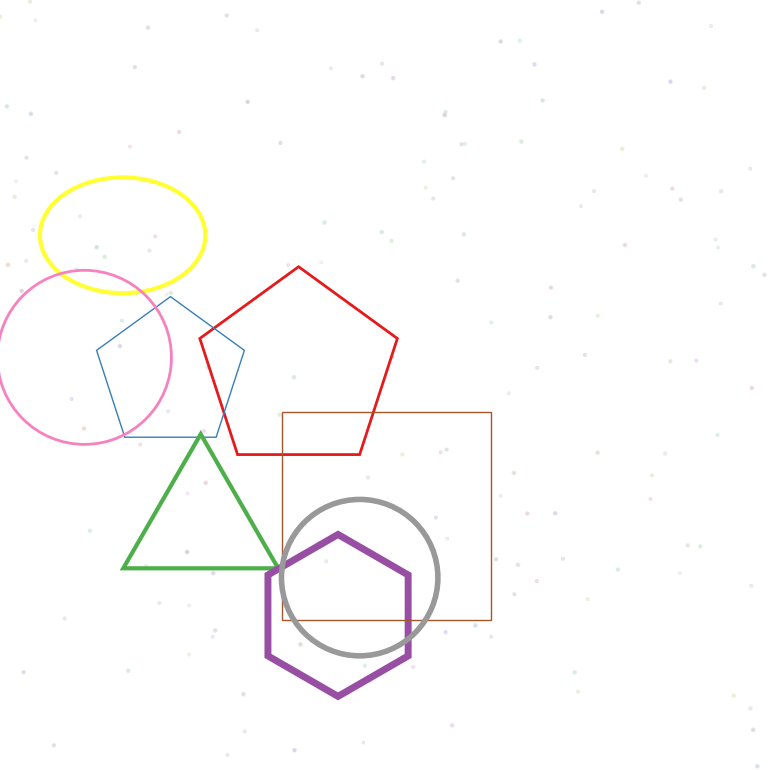[{"shape": "pentagon", "thickness": 1, "radius": 0.67, "center": [0.388, 0.519]}, {"shape": "pentagon", "thickness": 0.5, "radius": 0.5, "center": [0.221, 0.514]}, {"shape": "triangle", "thickness": 1.5, "radius": 0.58, "center": [0.261, 0.32]}, {"shape": "hexagon", "thickness": 2.5, "radius": 0.53, "center": [0.439, 0.201]}, {"shape": "oval", "thickness": 1.5, "radius": 0.54, "center": [0.159, 0.694]}, {"shape": "square", "thickness": 0.5, "radius": 0.68, "center": [0.502, 0.33]}, {"shape": "circle", "thickness": 1, "radius": 0.57, "center": [0.11, 0.536]}, {"shape": "circle", "thickness": 2, "radius": 0.51, "center": [0.467, 0.25]}]